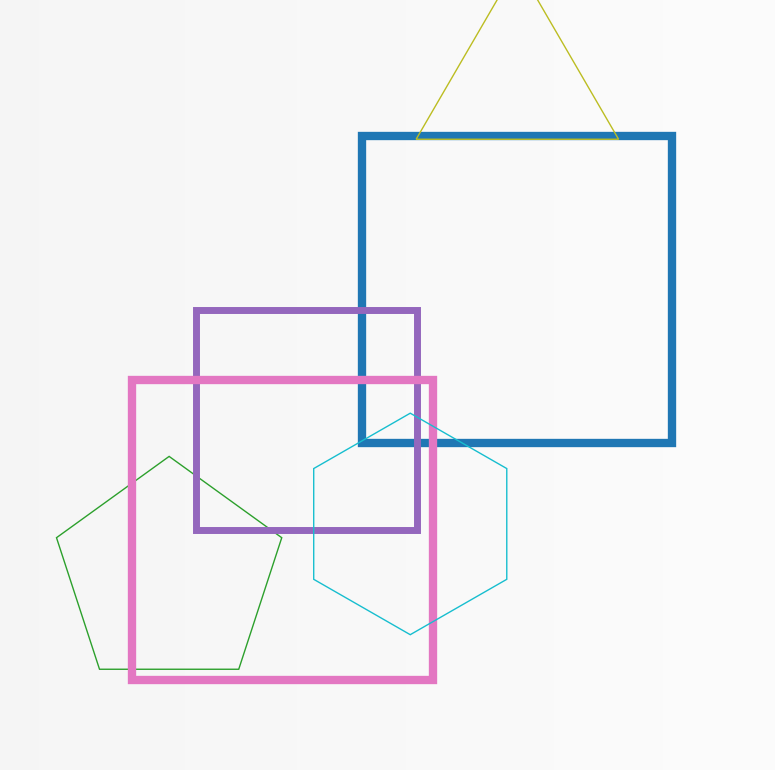[{"shape": "square", "thickness": 3, "radius": 1.0, "center": [0.667, 0.624]}, {"shape": "pentagon", "thickness": 0.5, "radius": 0.76, "center": [0.218, 0.254]}, {"shape": "square", "thickness": 2.5, "radius": 0.71, "center": [0.395, 0.454]}, {"shape": "square", "thickness": 3, "radius": 0.97, "center": [0.365, 0.312]}, {"shape": "triangle", "thickness": 0.5, "radius": 0.75, "center": [0.668, 0.895]}, {"shape": "hexagon", "thickness": 0.5, "radius": 0.72, "center": [0.529, 0.32]}]